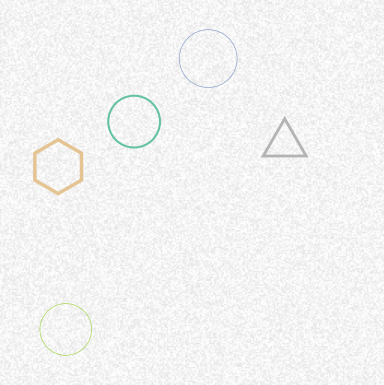[{"shape": "circle", "thickness": 1.5, "radius": 0.34, "center": [0.348, 0.684]}, {"shape": "circle", "thickness": 0.5, "radius": 0.38, "center": [0.541, 0.848]}, {"shape": "circle", "thickness": 0.5, "radius": 0.34, "center": [0.171, 0.144]}, {"shape": "hexagon", "thickness": 2.5, "radius": 0.35, "center": [0.151, 0.567]}, {"shape": "triangle", "thickness": 2, "radius": 0.32, "center": [0.739, 0.627]}]